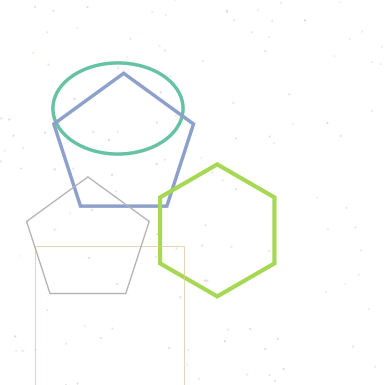[{"shape": "oval", "thickness": 2.5, "radius": 0.85, "center": [0.306, 0.718]}, {"shape": "pentagon", "thickness": 2.5, "radius": 0.95, "center": [0.321, 0.619]}, {"shape": "hexagon", "thickness": 3, "radius": 0.86, "center": [0.564, 0.402]}, {"shape": "square", "thickness": 0.5, "radius": 0.97, "center": [0.284, 0.166]}, {"shape": "pentagon", "thickness": 1, "radius": 0.84, "center": [0.228, 0.373]}]